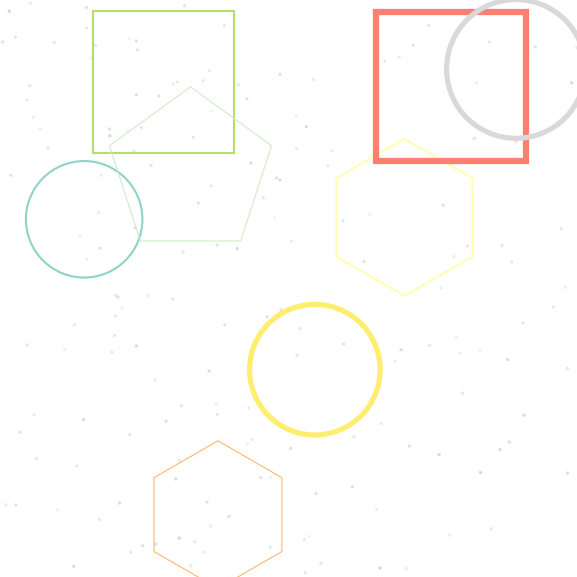[{"shape": "circle", "thickness": 1, "radius": 0.5, "center": [0.146, 0.619]}, {"shape": "hexagon", "thickness": 1, "radius": 0.68, "center": [0.7, 0.623]}, {"shape": "square", "thickness": 3, "radius": 0.65, "center": [0.781, 0.849]}, {"shape": "hexagon", "thickness": 0.5, "radius": 0.64, "center": [0.377, 0.108]}, {"shape": "square", "thickness": 1, "radius": 0.61, "center": [0.283, 0.857]}, {"shape": "circle", "thickness": 2.5, "radius": 0.6, "center": [0.893, 0.88]}, {"shape": "pentagon", "thickness": 0.5, "radius": 0.74, "center": [0.33, 0.701]}, {"shape": "circle", "thickness": 2.5, "radius": 0.57, "center": [0.545, 0.359]}]